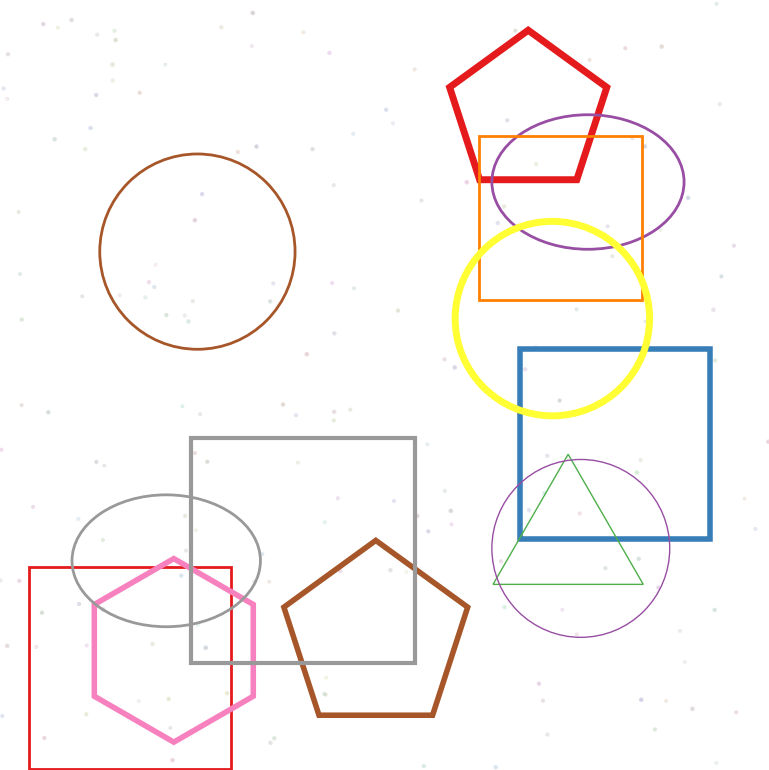[{"shape": "square", "thickness": 1, "radius": 0.66, "center": [0.169, 0.133]}, {"shape": "pentagon", "thickness": 2.5, "radius": 0.54, "center": [0.686, 0.853]}, {"shape": "square", "thickness": 2, "radius": 0.62, "center": [0.799, 0.424]}, {"shape": "triangle", "thickness": 0.5, "radius": 0.56, "center": [0.738, 0.297]}, {"shape": "circle", "thickness": 0.5, "radius": 0.58, "center": [0.754, 0.288]}, {"shape": "oval", "thickness": 1, "radius": 0.62, "center": [0.764, 0.764]}, {"shape": "square", "thickness": 1, "radius": 0.53, "center": [0.728, 0.717]}, {"shape": "circle", "thickness": 2.5, "radius": 0.63, "center": [0.717, 0.586]}, {"shape": "pentagon", "thickness": 2, "radius": 0.63, "center": [0.488, 0.173]}, {"shape": "circle", "thickness": 1, "radius": 0.63, "center": [0.256, 0.673]}, {"shape": "hexagon", "thickness": 2, "radius": 0.6, "center": [0.226, 0.155]}, {"shape": "square", "thickness": 1.5, "radius": 0.73, "center": [0.393, 0.285]}, {"shape": "oval", "thickness": 1, "radius": 0.61, "center": [0.216, 0.272]}]